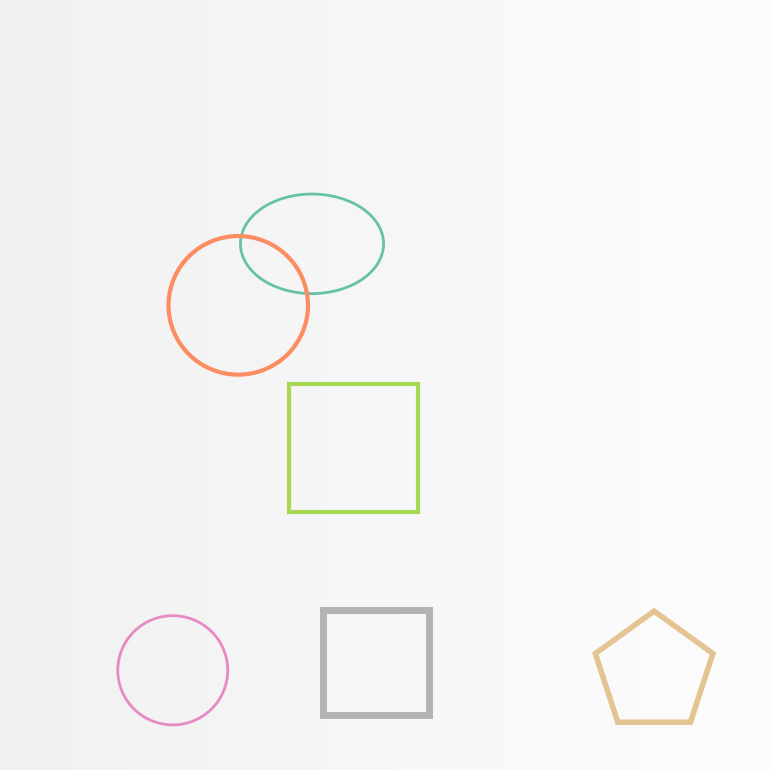[{"shape": "oval", "thickness": 1, "radius": 0.46, "center": [0.403, 0.683]}, {"shape": "circle", "thickness": 1.5, "radius": 0.45, "center": [0.307, 0.603]}, {"shape": "circle", "thickness": 1, "radius": 0.35, "center": [0.223, 0.129]}, {"shape": "square", "thickness": 1.5, "radius": 0.42, "center": [0.456, 0.418]}, {"shape": "pentagon", "thickness": 2, "radius": 0.4, "center": [0.844, 0.127]}, {"shape": "square", "thickness": 2.5, "radius": 0.34, "center": [0.485, 0.14]}]